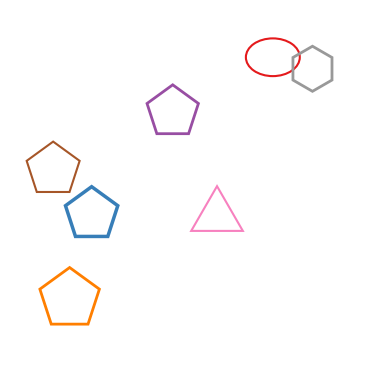[{"shape": "oval", "thickness": 1.5, "radius": 0.35, "center": [0.709, 0.851]}, {"shape": "pentagon", "thickness": 2.5, "radius": 0.36, "center": [0.238, 0.444]}, {"shape": "pentagon", "thickness": 2, "radius": 0.35, "center": [0.449, 0.71]}, {"shape": "pentagon", "thickness": 2, "radius": 0.41, "center": [0.181, 0.224]}, {"shape": "pentagon", "thickness": 1.5, "radius": 0.36, "center": [0.138, 0.56]}, {"shape": "triangle", "thickness": 1.5, "radius": 0.39, "center": [0.564, 0.439]}, {"shape": "hexagon", "thickness": 2, "radius": 0.29, "center": [0.812, 0.821]}]